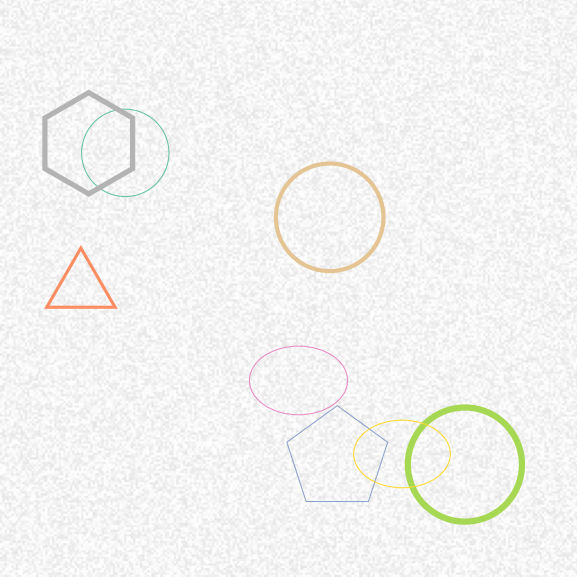[{"shape": "circle", "thickness": 0.5, "radius": 0.38, "center": [0.217, 0.734]}, {"shape": "triangle", "thickness": 1.5, "radius": 0.34, "center": [0.14, 0.501]}, {"shape": "pentagon", "thickness": 0.5, "radius": 0.46, "center": [0.584, 0.205]}, {"shape": "oval", "thickness": 0.5, "radius": 0.42, "center": [0.517, 0.34]}, {"shape": "circle", "thickness": 3, "radius": 0.49, "center": [0.805, 0.195]}, {"shape": "oval", "thickness": 0.5, "radius": 0.42, "center": [0.696, 0.213]}, {"shape": "circle", "thickness": 2, "radius": 0.47, "center": [0.571, 0.623]}, {"shape": "hexagon", "thickness": 2.5, "radius": 0.44, "center": [0.154, 0.751]}]